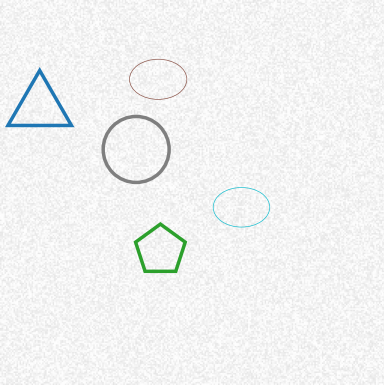[{"shape": "triangle", "thickness": 2.5, "radius": 0.48, "center": [0.103, 0.722]}, {"shape": "pentagon", "thickness": 2.5, "radius": 0.34, "center": [0.417, 0.35]}, {"shape": "oval", "thickness": 0.5, "radius": 0.37, "center": [0.411, 0.794]}, {"shape": "circle", "thickness": 2.5, "radius": 0.43, "center": [0.354, 0.612]}, {"shape": "oval", "thickness": 0.5, "radius": 0.37, "center": [0.627, 0.462]}]